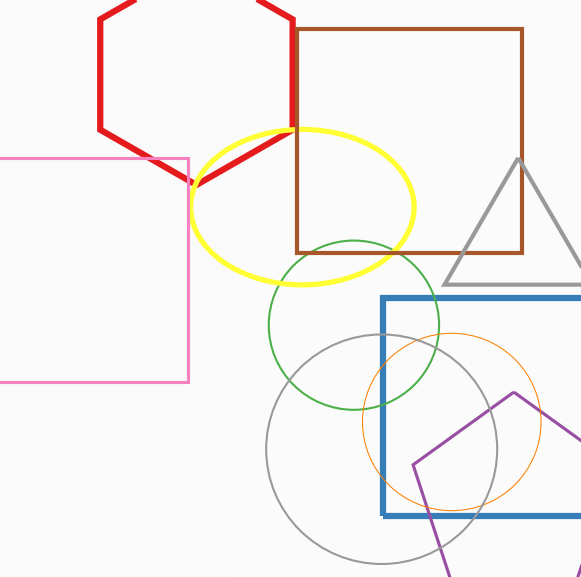[{"shape": "hexagon", "thickness": 3, "radius": 0.96, "center": [0.338, 0.87]}, {"shape": "square", "thickness": 3, "radius": 0.94, "center": [0.847, 0.294]}, {"shape": "circle", "thickness": 1, "radius": 0.73, "center": [0.609, 0.436]}, {"shape": "pentagon", "thickness": 1.5, "radius": 0.91, "center": [0.884, 0.138]}, {"shape": "circle", "thickness": 0.5, "radius": 0.77, "center": [0.777, 0.268]}, {"shape": "oval", "thickness": 2.5, "radius": 0.96, "center": [0.52, 0.64]}, {"shape": "square", "thickness": 2, "radius": 0.97, "center": [0.705, 0.755]}, {"shape": "square", "thickness": 1.5, "radius": 0.97, "center": [0.13, 0.531]}, {"shape": "triangle", "thickness": 2, "radius": 0.73, "center": [0.892, 0.579]}, {"shape": "circle", "thickness": 1, "radius": 0.99, "center": [0.657, 0.221]}]